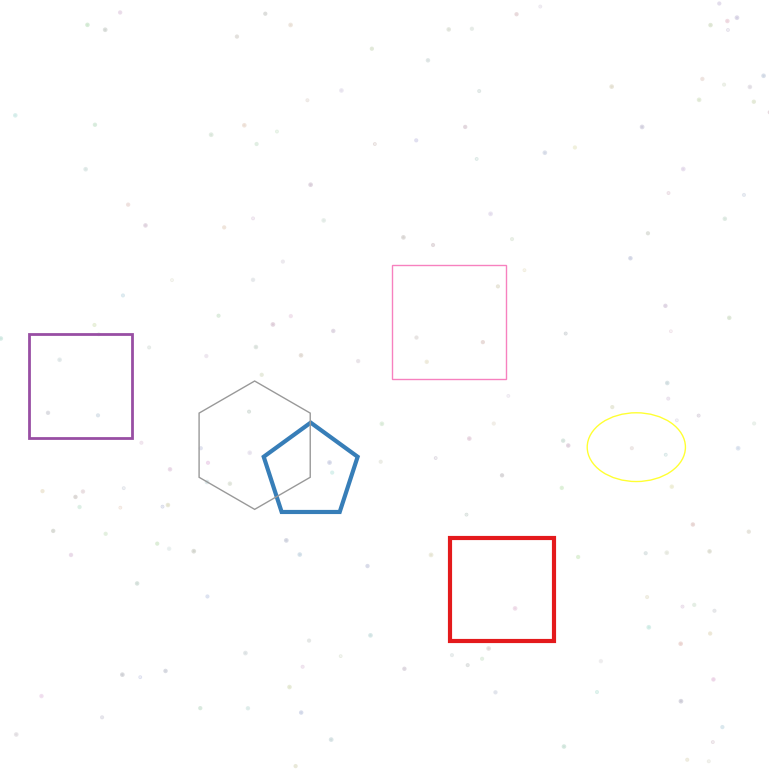[{"shape": "square", "thickness": 1.5, "radius": 0.34, "center": [0.652, 0.234]}, {"shape": "pentagon", "thickness": 1.5, "radius": 0.32, "center": [0.403, 0.387]}, {"shape": "square", "thickness": 1, "radius": 0.34, "center": [0.105, 0.499]}, {"shape": "oval", "thickness": 0.5, "radius": 0.32, "center": [0.826, 0.419]}, {"shape": "square", "thickness": 0.5, "radius": 0.37, "center": [0.583, 0.582]}, {"shape": "hexagon", "thickness": 0.5, "radius": 0.42, "center": [0.331, 0.422]}]